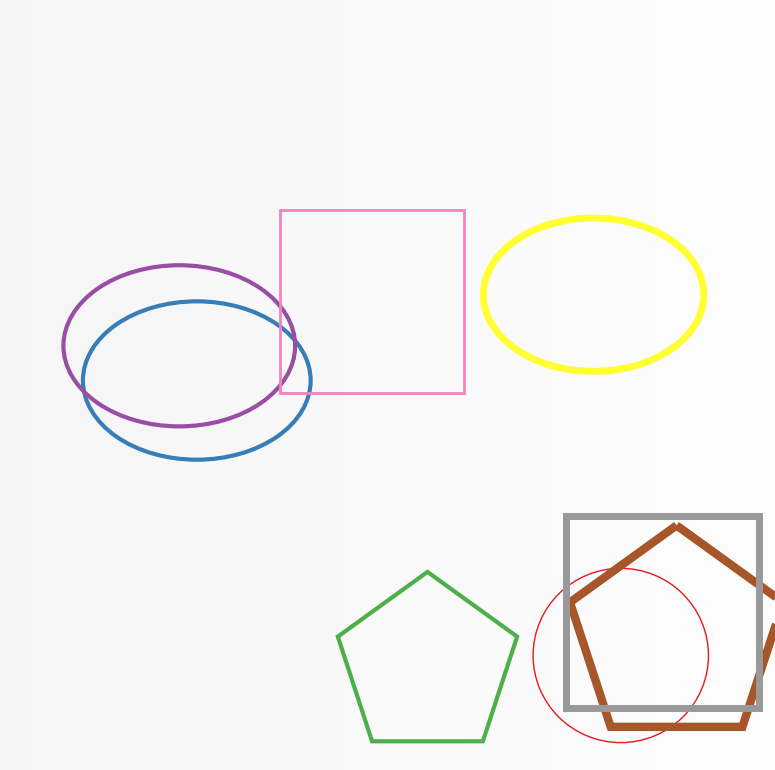[{"shape": "circle", "thickness": 0.5, "radius": 0.57, "center": [0.801, 0.149]}, {"shape": "oval", "thickness": 1.5, "radius": 0.73, "center": [0.254, 0.506]}, {"shape": "pentagon", "thickness": 1.5, "radius": 0.61, "center": [0.552, 0.136]}, {"shape": "oval", "thickness": 1.5, "radius": 0.75, "center": [0.231, 0.551]}, {"shape": "oval", "thickness": 2.5, "radius": 0.71, "center": [0.766, 0.617]}, {"shape": "pentagon", "thickness": 3, "radius": 0.72, "center": [0.873, 0.173]}, {"shape": "square", "thickness": 1, "radius": 0.59, "center": [0.48, 0.609]}, {"shape": "square", "thickness": 2.5, "radius": 0.62, "center": [0.854, 0.205]}]